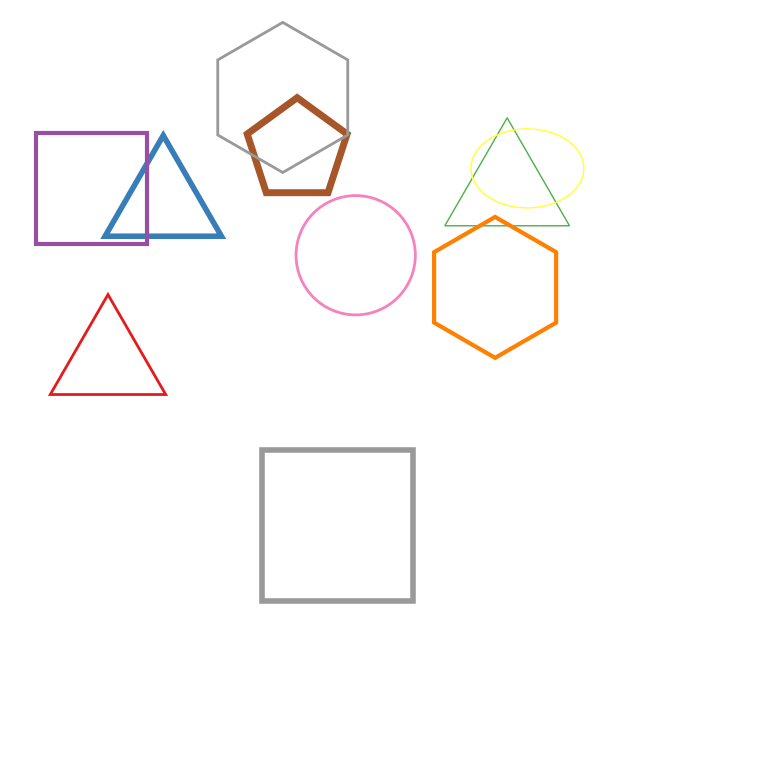[{"shape": "triangle", "thickness": 1, "radius": 0.43, "center": [0.14, 0.531]}, {"shape": "triangle", "thickness": 2, "radius": 0.44, "center": [0.212, 0.737]}, {"shape": "triangle", "thickness": 0.5, "radius": 0.47, "center": [0.659, 0.754]}, {"shape": "square", "thickness": 1.5, "radius": 0.36, "center": [0.118, 0.755]}, {"shape": "hexagon", "thickness": 1.5, "radius": 0.46, "center": [0.643, 0.627]}, {"shape": "oval", "thickness": 0.5, "radius": 0.37, "center": [0.685, 0.781]}, {"shape": "pentagon", "thickness": 2.5, "radius": 0.34, "center": [0.386, 0.805]}, {"shape": "circle", "thickness": 1, "radius": 0.39, "center": [0.462, 0.669]}, {"shape": "square", "thickness": 2, "radius": 0.49, "center": [0.438, 0.318]}, {"shape": "hexagon", "thickness": 1, "radius": 0.49, "center": [0.367, 0.873]}]